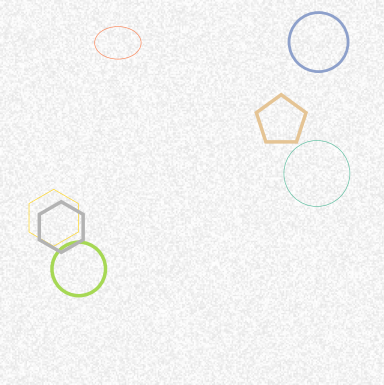[{"shape": "circle", "thickness": 0.5, "radius": 0.43, "center": [0.823, 0.549]}, {"shape": "oval", "thickness": 0.5, "radius": 0.3, "center": [0.306, 0.889]}, {"shape": "circle", "thickness": 2, "radius": 0.38, "center": [0.827, 0.891]}, {"shape": "circle", "thickness": 2.5, "radius": 0.35, "center": [0.205, 0.301]}, {"shape": "hexagon", "thickness": 0.5, "radius": 0.37, "center": [0.139, 0.434]}, {"shape": "pentagon", "thickness": 2.5, "radius": 0.34, "center": [0.73, 0.686]}, {"shape": "hexagon", "thickness": 2.5, "radius": 0.33, "center": [0.159, 0.41]}]